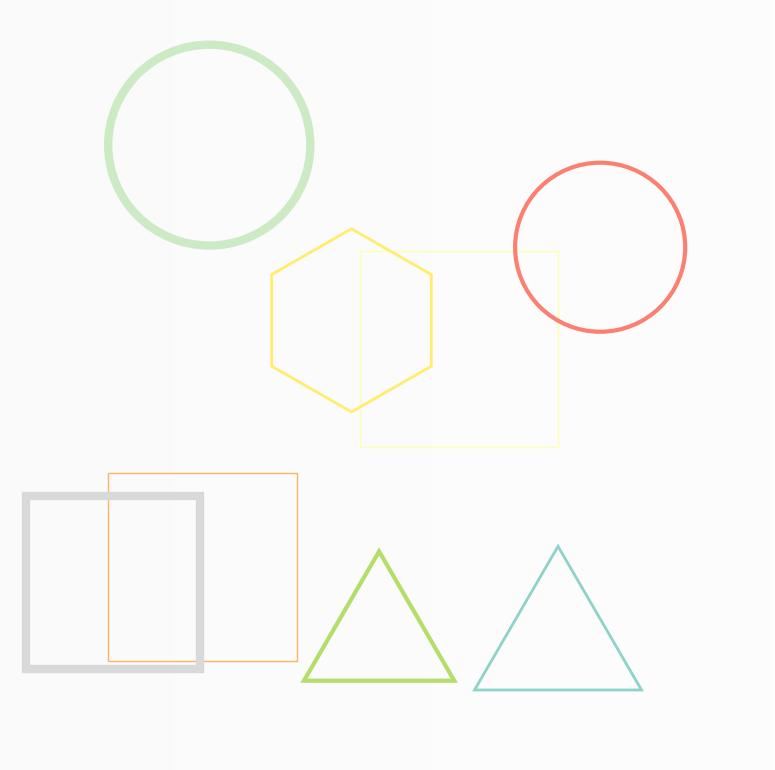[{"shape": "triangle", "thickness": 1, "radius": 0.62, "center": [0.72, 0.166]}, {"shape": "square", "thickness": 0.5, "radius": 0.64, "center": [0.592, 0.547]}, {"shape": "circle", "thickness": 1.5, "radius": 0.55, "center": [0.774, 0.679]}, {"shape": "square", "thickness": 0.5, "radius": 0.61, "center": [0.261, 0.264]}, {"shape": "triangle", "thickness": 1.5, "radius": 0.56, "center": [0.489, 0.172]}, {"shape": "square", "thickness": 3, "radius": 0.56, "center": [0.146, 0.244]}, {"shape": "circle", "thickness": 3, "radius": 0.65, "center": [0.27, 0.812]}, {"shape": "hexagon", "thickness": 1, "radius": 0.59, "center": [0.454, 0.584]}]